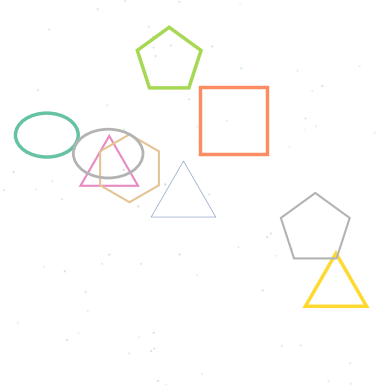[{"shape": "oval", "thickness": 2.5, "radius": 0.41, "center": [0.122, 0.649]}, {"shape": "square", "thickness": 2.5, "radius": 0.44, "center": [0.607, 0.686]}, {"shape": "triangle", "thickness": 0.5, "radius": 0.48, "center": [0.477, 0.485]}, {"shape": "triangle", "thickness": 1.5, "radius": 0.43, "center": [0.284, 0.561]}, {"shape": "pentagon", "thickness": 2.5, "radius": 0.44, "center": [0.439, 0.842]}, {"shape": "triangle", "thickness": 2.5, "radius": 0.46, "center": [0.873, 0.25]}, {"shape": "hexagon", "thickness": 1.5, "radius": 0.44, "center": [0.336, 0.563]}, {"shape": "pentagon", "thickness": 1.5, "radius": 0.47, "center": [0.819, 0.405]}, {"shape": "oval", "thickness": 2, "radius": 0.45, "center": [0.281, 0.601]}]